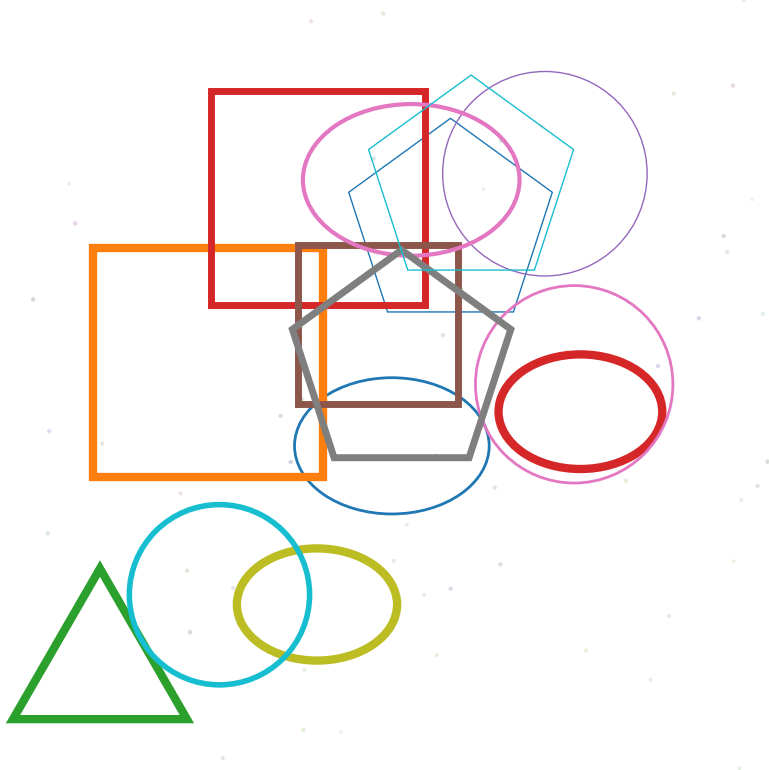[{"shape": "pentagon", "thickness": 0.5, "radius": 0.69, "center": [0.585, 0.707]}, {"shape": "oval", "thickness": 1, "radius": 0.63, "center": [0.509, 0.421]}, {"shape": "square", "thickness": 3, "radius": 0.75, "center": [0.27, 0.529]}, {"shape": "triangle", "thickness": 3, "radius": 0.65, "center": [0.13, 0.131]}, {"shape": "oval", "thickness": 3, "radius": 0.53, "center": [0.754, 0.465]}, {"shape": "square", "thickness": 2.5, "radius": 0.69, "center": [0.413, 0.742]}, {"shape": "circle", "thickness": 0.5, "radius": 0.66, "center": [0.708, 0.774]}, {"shape": "square", "thickness": 2.5, "radius": 0.52, "center": [0.491, 0.579]}, {"shape": "circle", "thickness": 1, "radius": 0.64, "center": [0.746, 0.501]}, {"shape": "oval", "thickness": 1.5, "radius": 0.7, "center": [0.534, 0.766]}, {"shape": "pentagon", "thickness": 2.5, "radius": 0.75, "center": [0.522, 0.526]}, {"shape": "oval", "thickness": 3, "radius": 0.52, "center": [0.412, 0.215]}, {"shape": "pentagon", "thickness": 0.5, "radius": 0.7, "center": [0.612, 0.763]}, {"shape": "circle", "thickness": 2, "radius": 0.59, "center": [0.285, 0.228]}]